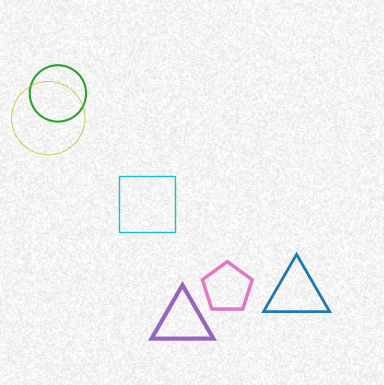[{"shape": "triangle", "thickness": 2, "radius": 0.5, "center": [0.77, 0.24]}, {"shape": "circle", "thickness": 1.5, "radius": 0.37, "center": [0.15, 0.757]}, {"shape": "triangle", "thickness": 3, "radius": 0.46, "center": [0.474, 0.167]}, {"shape": "pentagon", "thickness": 2.5, "radius": 0.34, "center": [0.59, 0.252]}, {"shape": "circle", "thickness": 0.5, "radius": 0.48, "center": [0.125, 0.693]}, {"shape": "square", "thickness": 1, "radius": 0.36, "center": [0.382, 0.47]}]